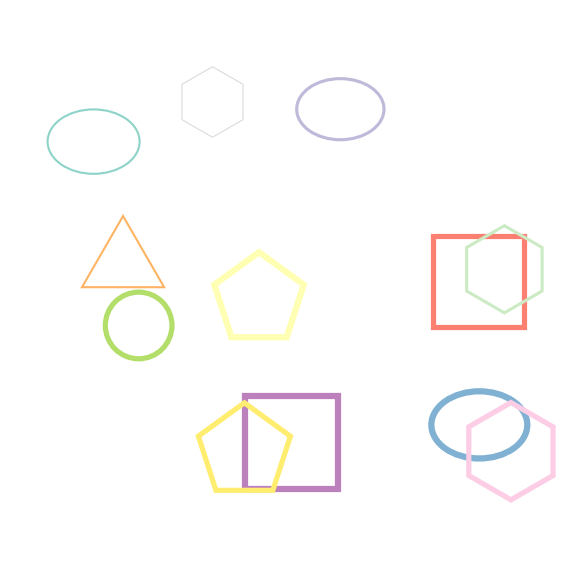[{"shape": "oval", "thickness": 1, "radius": 0.4, "center": [0.162, 0.754]}, {"shape": "pentagon", "thickness": 3, "radius": 0.41, "center": [0.449, 0.481]}, {"shape": "oval", "thickness": 1.5, "radius": 0.38, "center": [0.589, 0.81]}, {"shape": "square", "thickness": 2.5, "radius": 0.4, "center": [0.829, 0.512]}, {"shape": "oval", "thickness": 3, "radius": 0.42, "center": [0.83, 0.263]}, {"shape": "triangle", "thickness": 1, "radius": 0.41, "center": [0.213, 0.543]}, {"shape": "circle", "thickness": 2.5, "radius": 0.29, "center": [0.24, 0.436]}, {"shape": "hexagon", "thickness": 2.5, "radius": 0.42, "center": [0.885, 0.218]}, {"shape": "hexagon", "thickness": 0.5, "radius": 0.31, "center": [0.368, 0.823]}, {"shape": "square", "thickness": 3, "radius": 0.4, "center": [0.505, 0.234]}, {"shape": "hexagon", "thickness": 1.5, "radius": 0.38, "center": [0.873, 0.533]}, {"shape": "pentagon", "thickness": 2.5, "radius": 0.42, "center": [0.423, 0.218]}]